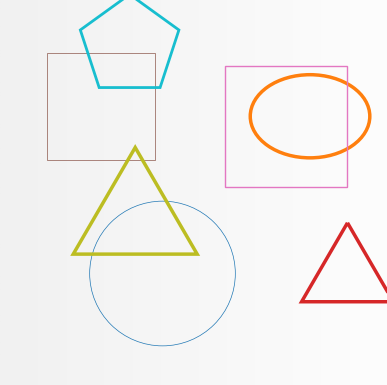[{"shape": "circle", "thickness": 0.5, "radius": 0.94, "center": [0.419, 0.29]}, {"shape": "oval", "thickness": 2.5, "radius": 0.77, "center": [0.8, 0.698]}, {"shape": "triangle", "thickness": 2.5, "radius": 0.68, "center": [0.897, 0.285]}, {"shape": "square", "thickness": 0.5, "radius": 0.69, "center": [0.261, 0.722]}, {"shape": "square", "thickness": 1, "radius": 0.79, "center": [0.737, 0.671]}, {"shape": "triangle", "thickness": 2.5, "radius": 0.92, "center": [0.349, 0.432]}, {"shape": "pentagon", "thickness": 2, "radius": 0.67, "center": [0.334, 0.881]}]